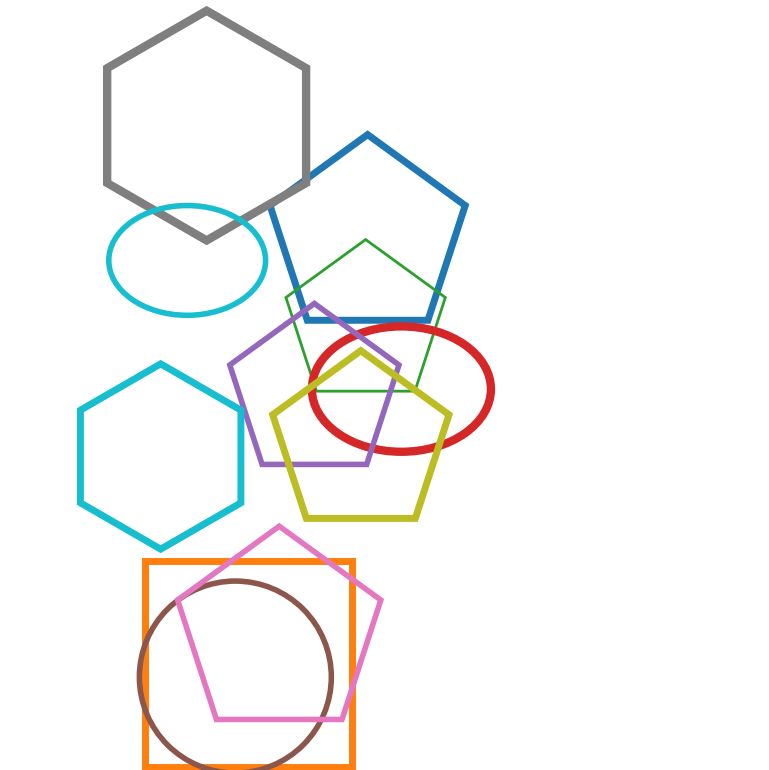[{"shape": "pentagon", "thickness": 2.5, "radius": 0.67, "center": [0.477, 0.692]}, {"shape": "square", "thickness": 2.5, "radius": 0.67, "center": [0.323, 0.138]}, {"shape": "pentagon", "thickness": 1, "radius": 0.54, "center": [0.475, 0.58]}, {"shape": "oval", "thickness": 3, "radius": 0.58, "center": [0.521, 0.495]}, {"shape": "pentagon", "thickness": 2, "radius": 0.58, "center": [0.408, 0.49]}, {"shape": "circle", "thickness": 2, "radius": 0.62, "center": [0.306, 0.121]}, {"shape": "pentagon", "thickness": 2, "radius": 0.69, "center": [0.363, 0.178]}, {"shape": "hexagon", "thickness": 3, "radius": 0.75, "center": [0.268, 0.837]}, {"shape": "pentagon", "thickness": 2.5, "radius": 0.6, "center": [0.469, 0.424]}, {"shape": "oval", "thickness": 2, "radius": 0.51, "center": [0.243, 0.662]}, {"shape": "hexagon", "thickness": 2.5, "radius": 0.6, "center": [0.209, 0.407]}]